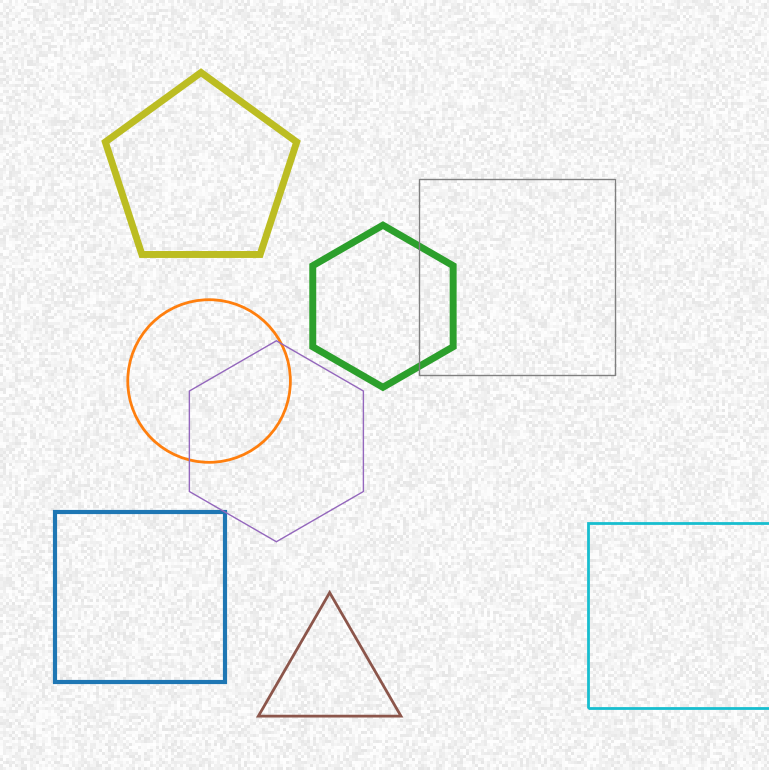[{"shape": "square", "thickness": 1.5, "radius": 0.55, "center": [0.182, 0.224]}, {"shape": "circle", "thickness": 1, "radius": 0.53, "center": [0.272, 0.505]}, {"shape": "hexagon", "thickness": 2.5, "radius": 0.53, "center": [0.497, 0.602]}, {"shape": "hexagon", "thickness": 0.5, "radius": 0.65, "center": [0.359, 0.427]}, {"shape": "triangle", "thickness": 1, "radius": 0.53, "center": [0.428, 0.123]}, {"shape": "square", "thickness": 0.5, "radius": 0.64, "center": [0.672, 0.64]}, {"shape": "pentagon", "thickness": 2.5, "radius": 0.65, "center": [0.261, 0.775]}, {"shape": "square", "thickness": 1, "radius": 0.6, "center": [0.883, 0.201]}]